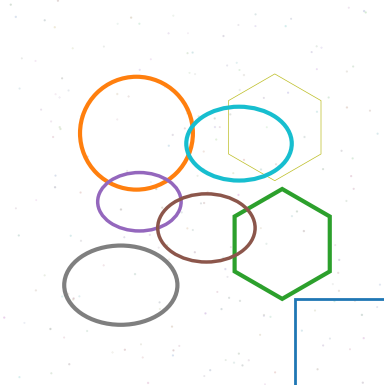[{"shape": "square", "thickness": 2, "radius": 0.61, "center": [0.888, 0.102]}, {"shape": "circle", "thickness": 3, "radius": 0.73, "center": [0.354, 0.654]}, {"shape": "hexagon", "thickness": 3, "radius": 0.71, "center": [0.733, 0.366]}, {"shape": "oval", "thickness": 2.5, "radius": 0.54, "center": [0.362, 0.476]}, {"shape": "oval", "thickness": 2.5, "radius": 0.63, "center": [0.536, 0.408]}, {"shape": "oval", "thickness": 3, "radius": 0.74, "center": [0.314, 0.259]}, {"shape": "hexagon", "thickness": 0.5, "radius": 0.69, "center": [0.714, 0.669]}, {"shape": "oval", "thickness": 3, "radius": 0.68, "center": [0.621, 0.627]}]